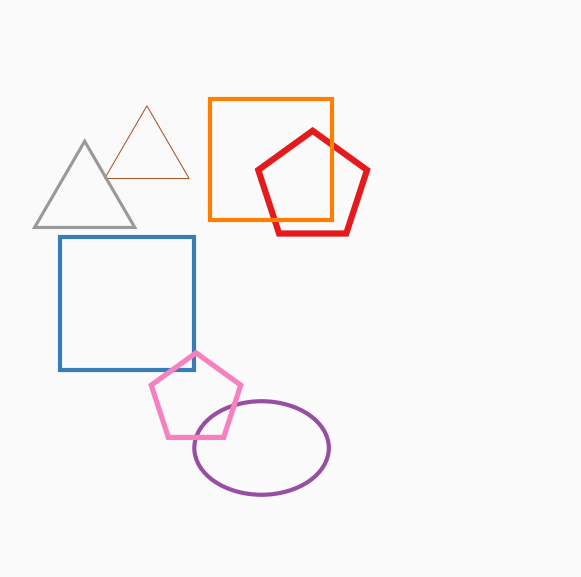[{"shape": "pentagon", "thickness": 3, "radius": 0.49, "center": [0.538, 0.674]}, {"shape": "square", "thickness": 2, "radius": 0.58, "center": [0.218, 0.474]}, {"shape": "oval", "thickness": 2, "radius": 0.58, "center": [0.45, 0.223]}, {"shape": "square", "thickness": 2, "radius": 0.52, "center": [0.466, 0.723]}, {"shape": "triangle", "thickness": 0.5, "radius": 0.42, "center": [0.253, 0.732]}, {"shape": "pentagon", "thickness": 2.5, "radius": 0.4, "center": [0.337, 0.307]}, {"shape": "triangle", "thickness": 1.5, "radius": 0.5, "center": [0.146, 0.655]}]